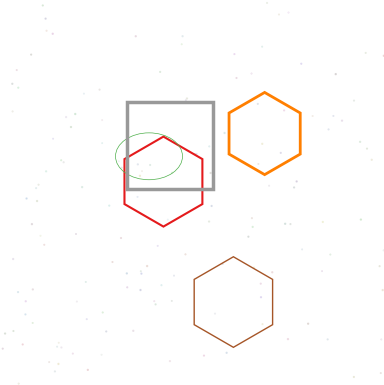[{"shape": "hexagon", "thickness": 1.5, "radius": 0.58, "center": [0.424, 0.528]}, {"shape": "oval", "thickness": 0.5, "radius": 0.43, "center": [0.387, 0.594]}, {"shape": "hexagon", "thickness": 2, "radius": 0.53, "center": [0.687, 0.653]}, {"shape": "hexagon", "thickness": 1, "radius": 0.59, "center": [0.606, 0.215]}, {"shape": "square", "thickness": 2.5, "radius": 0.56, "center": [0.442, 0.623]}]